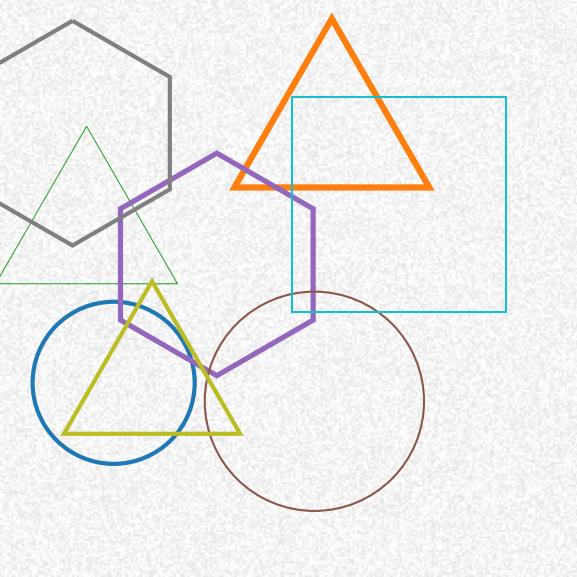[{"shape": "circle", "thickness": 2, "radius": 0.7, "center": [0.197, 0.336]}, {"shape": "triangle", "thickness": 3, "radius": 0.97, "center": [0.575, 0.772]}, {"shape": "triangle", "thickness": 0.5, "radius": 0.91, "center": [0.15, 0.599]}, {"shape": "hexagon", "thickness": 2.5, "radius": 0.96, "center": [0.375, 0.541]}, {"shape": "circle", "thickness": 1, "radius": 0.95, "center": [0.544, 0.304]}, {"shape": "hexagon", "thickness": 2, "radius": 0.97, "center": [0.126, 0.769]}, {"shape": "triangle", "thickness": 2, "radius": 0.88, "center": [0.263, 0.336]}, {"shape": "square", "thickness": 1, "radius": 0.93, "center": [0.691, 0.645]}]